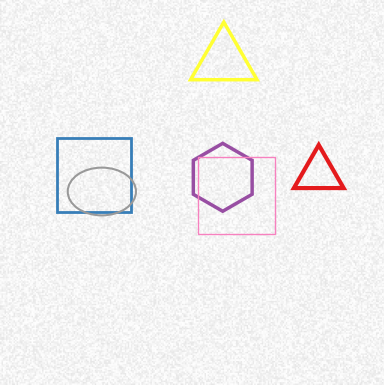[{"shape": "triangle", "thickness": 3, "radius": 0.37, "center": [0.828, 0.549]}, {"shape": "square", "thickness": 2, "radius": 0.48, "center": [0.243, 0.545]}, {"shape": "hexagon", "thickness": 2.5, "radius": 0.44, "center": [0.579, 0.539]}, {"shape": "triangle", "thickness": 2.5, "radius": 0.5, "center": [0.581, 0.843]}, {"shape": "square", "thickness": 1, "radius": 0.5, "center": [0.614, 0.493]}, {"shape": "oval", "thickness": 1.5, "radius": 0.44, "center": [0.265, 0.503]}]